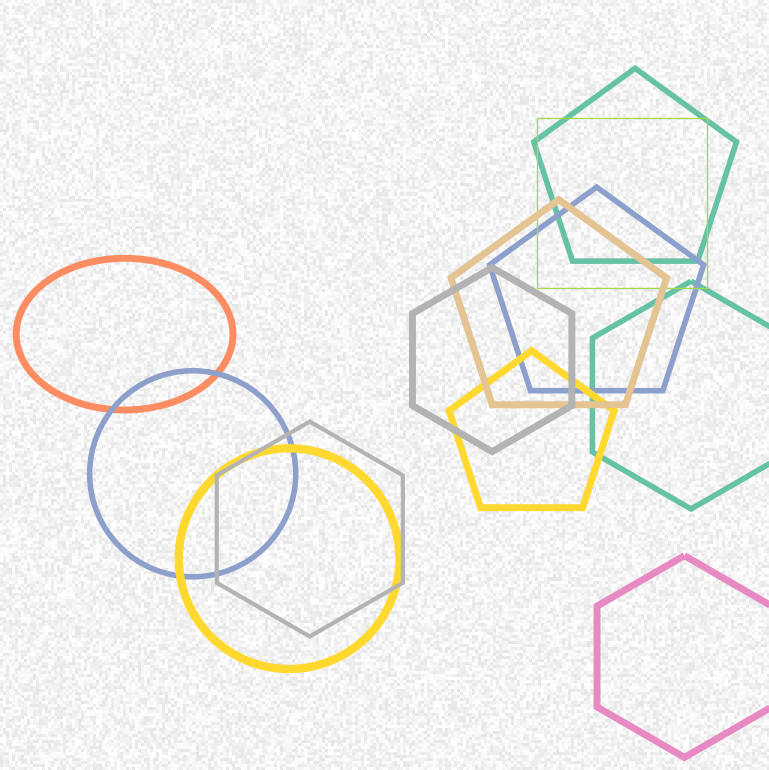[{"shape": "pentagon", "thickness": 2, "radius": 0.69, "center": [0.825, 0.773]}, {"shape": "hexagon", "thickness": 2, "radius": 0.74, "center": [0.897, 0.487]}, {"shape": "oval", "thickness": 2.5, "radius": 0.7, "center": [0.162, 0.566]}, {"shape": "pentagon", "thickness": 2, "radius": 0.73, "center": [0.775, 0.611]}, {"shape": "circle", "thickness": 2, "radius": 0.67, "center": [0.25, 0.385]}, {"shape": "hexagon", "thickness": 2.5, "radius": 0.66, "center": [0.889, 0.147]}, {"shape": "square", "thickness": 0.5, "radius": 0.55, "center": [0.808, 0.736]}, {"shape": "circle", "thickness": 3, "radius": 0.72, "center": [0.375, 0.274]}, {"shape": "pentagon", "thickness": 2.5, "radius": 0.56, "center": [0.69, 0.432]}, {"shape": "pentagon", "thickness": 2.5, "radius": 0.74, "center": [0.726, 0.593]}, {"shape": "hexagon", "thickness": 2.5, "radius": 0.6, "center": [0.639, 0.533]}, {"shape": "hexagon", "thickness": 1.5, "radius": 0.7, "center": [0.402, 0.313]}]